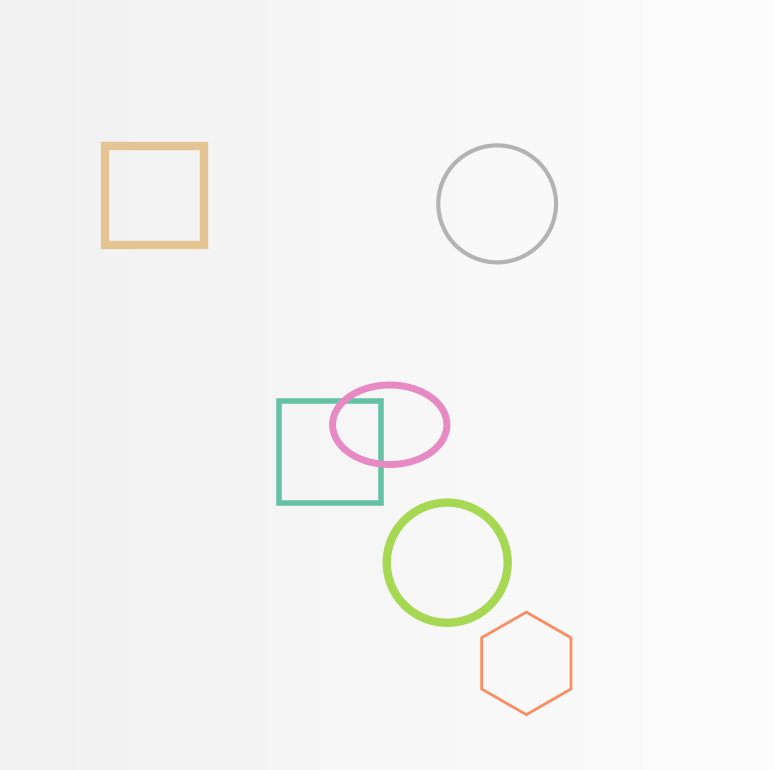[{"shape": "square", "thickness": 2, "radius": 0.33, "center": [0.426, 0.413]}, {"shape": "hexagon", "thickness": 1, "radius": 0.33, "center": [0.679, 0.138]}, {"shape": "oval", "thickness": 2.5, "radius": 0.37, "center": [0.503, 0.448]}, {"shape": "circle", "thickness": 3, "radius": 0.39, "center": [0.577, 0.269]}, {"shape": "square", "thickness": 3, "radius": 0.32, "center": [0.199, 0.746]}, {"shape": "circle", "thickness": 1.5, "radius": 0.38, "center": [0.641, 0.735]}]